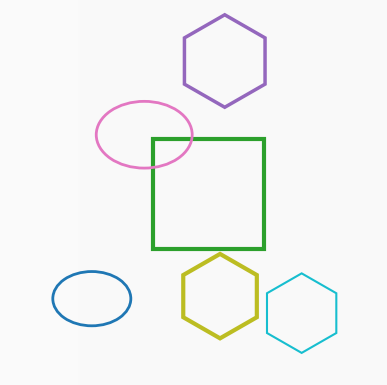[{"shape": "oval", "thickness": 2, "radius": 0.5, "center": [0.237, 0.224]}, {"shape": "square", "thickness": 3, "radius": 0.72, "center": [0.538, 0.496]}, {"shape": "hexagon", "thickness": 2.5, "radius": 0.6, "center": [0.58, 0.841]}, {"shape": "oval", "thickness": 2, "radius": 0.62, "center": [0.372, 0.65]}, {"shape": "hexagon", "thickness": 3, "radius": 0.55, "center": [0.568, 0.231]}, {"shape": "hexagon", "thickness": 1.5, "radius": 0.52, "center": [0.778, 0.187]}]